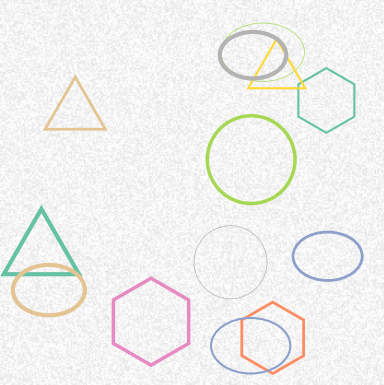[{"shape": "hexagon", "thickness": 1.5, "radius": 0.42, "center": [0.848, 0.739]}, {"shape": "triangle", "thickness": 3, "radius": 0.56, "center": [0.107, 0.344]}, {"shape": "hexagon", "thickness": 2, "radius": 0.46, "center": [0.708, 0.122]}, {"shape": "oval", "thickness": 1.5, "radius": 0.51, "center": [0.651, 0.102]}, {"shape": "oval", "thickness": 2, "radius": 0.45, "center": [0.851, 0.334]}, {"shape": "hexagon", "thickness": 2.5, "radius": 0.56, "center": [0.392, 0.164]}, {"shape": "oval", "thickness": 0.5, "radius": 0.54, "center": [0.682, 0.864]}, {"shape": "circle", "thickness": 2.5, "radius": 0.57, "center": [0.652, 0.585]}, {"shape": "triangle", "thickness": 1.5, "radius": 0.43, "center": [0.719, 0.813]}, {"shape": "triangle", "thickness": 2, "radius": 0.45, "center": [0.195, 0.71]}, {"shape": "oval", "thickness": 3, "radius": 0.47, "center": [0.127, 0.246]}, {"shape": "oval", "thickness": 3, "radius": 0.43, "center": [0.657, 0.857]}, {"shape": "circle", "thickness": 0.5, "radius": 0.47, "center": [0.599, 0.319]}]